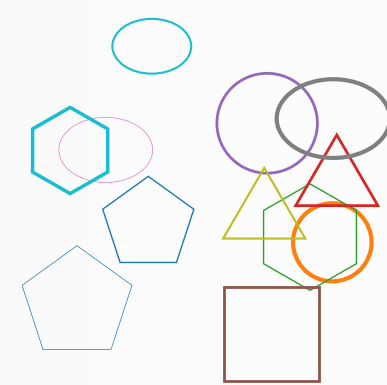[{"shape": "pentagon", "thickness": 1, "radius": 0.62, "center": [0.383, 0.418]}, {"shape": "pentagon", "thickness": 0.5, "radius": 0.75, "center": [0.199, 0.213]}, {"shape": "circle", "thickness": 3, "radius": 0.51, "center": [0.858, 0.371]}, {"shape": "hexagon", "thickness": 1, "radius": 0.69, "center": [0.8, 0.384]}, {"shape": "triangle", "thickness": 2, "radius": 0.61, "center": [0.869, 0.527]}, {"shape": "circle", "thickness": 2, "radius": 0.65, "center": [0.689, 0.68]}, {"shape": "square", "thickness": 2, "radius": 0.61, "center": [0.7, 0.132]}, {"shape": "oval", "thickness": 0.5, "radius": 0.61, "center": [0.273, 0.611]}, {"shape": "oval", "thickness": 3, "radius": 0.73, "center": [0.86, 0.692]}, {"shape": "triangle", "thickness": 1.5, "radius": 0.61, "center": [0.682, 0.442]}, {"shape": "hexagon", "thickness": 2.5, "radius": 0.56, "center": [0.181, 0.609]}, {"shape": "oval", "thickness": 1.5, "radius": 0.51, "center": [0.392, 0.88]}]